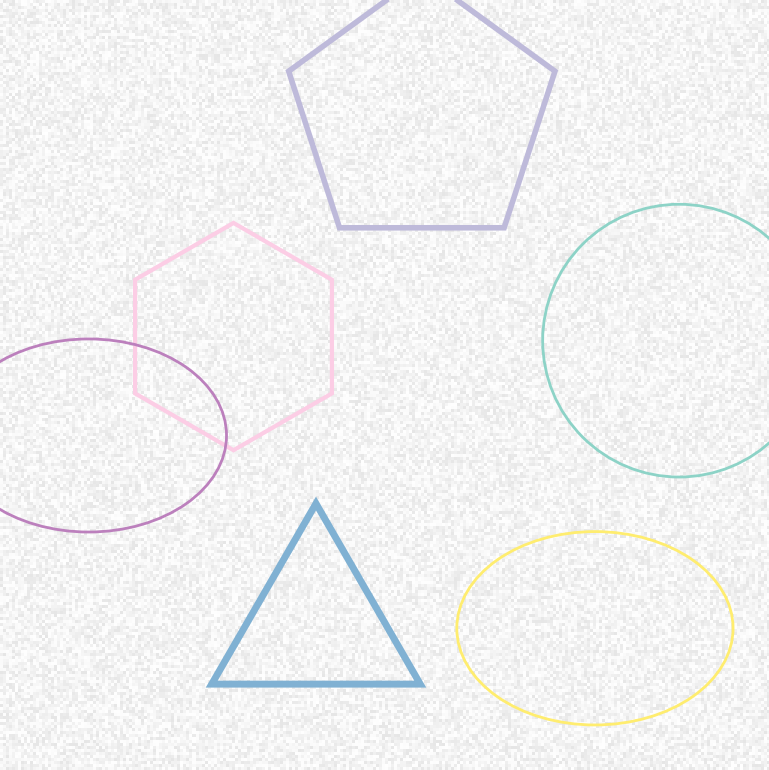[{"shape": "circle", "thickness": 1, "radius": 0.89, "center": [0.882, 0.558]}, {"shape": "pentagon", "thickness": 2, "radius": 0.91, "center": [0.548, 0.851]}, {"shape": "triangle", "thickness": 2.5, "radius": 0.78, "center": [0.41, 0.19]}, {"shape": "hexagon", "thickness": 1.5, "radius": 0.74, "center": [0.303, 0.563]}, {"shape": "oval", "thickness": 1, "radius": 0.9, "center": [0.115, 0.434]}, {"shape": "oval", "thickness": 1, "radius": 0.9, "center": [0.773, 0.184]}]